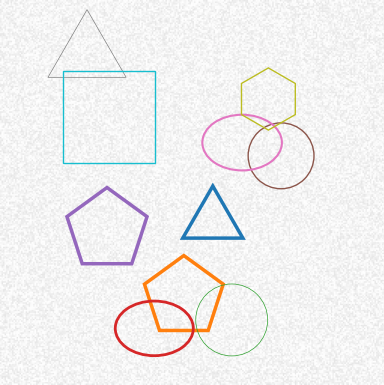[{"shape": "triangle", "thickness": 2.5, "radius": 0.45, "center": [0.553, 0.427]}, {"shape": "pentagon", "thickness": 2.5, "radius": 0.54, "center": [0.478, 0.229]}, {"shape": "circle", "thickness": 0.5, "radius": 0.47, "center": [0.602, 0.169]}, {"shape": "oval", "thickness": 2, "radius": 0.51, "center": [0.401, 0.147]}, {"shape": "pentagon", "thickness": 2.5, "radius": 0.55, "center": [0.278, 0.403]}, {"shape": "circle", "thickness": 1, "radius": 0.43, "center": [0.73, 0.595]}, {"shape": "oval", "thickness": 1.5, "radius": 0.52, "center": [0.629, 0.63]}, {"shape": "triangle", "thickness": 0.5, "radius": 0.59, "center": [0.226, 0.858]}, {"shape": "hexagon", "thickness": 1, "radius": 0.4, "center": [0.697, 0.743]}, {"shape": "square", "thickness": 1, "radius": 0.6, "center": [0.284, 0.696]}]